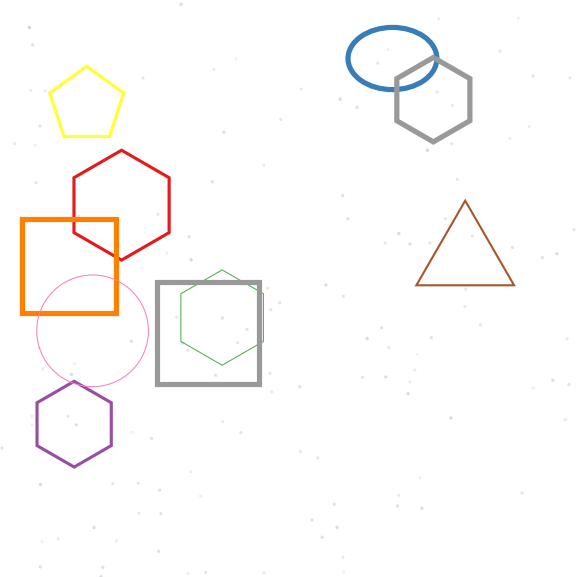[{"shape": "hexagon", "thickness": 1.5, "radius": 0.48, "center": [0.21, 0.644]}, {"shape": "oval", "thickness": 2.5, "radius": 0.38, "center": [0.68, 0.898]}, {"shape": "hexagon", "thickness": 0.5, "radius": 0.41, "center": [0.385, 0.449]}, {"shape": "hexagon", "thickness": 1.5, "radius": 0.37, "center": [0.128, 0.265]}, {"shape": "square", "thickness": 2.5, "radius": 0.41, "center": [0.119, 0.538]}, {"shape": "pentagon", "thickness": 1.5, "radius": 0.34, "center": [0.15, 0.817]}, {"shape": "triangle", "thickness": 1, "radius": 0.49, "center": [0.806, 0.554]}, {"shape": "circle", "thickness": 0.5, "radius": 0.48, "center": [0.16, 0.426]}, {"shape": "hexagon", "thickness": 2.5, "radius": 0.37, "center": [0.75, 0.827]}, {"shape": "square", "thickness": 2.5, "radius": 0.44, "center": [0.36, 0.422]}]